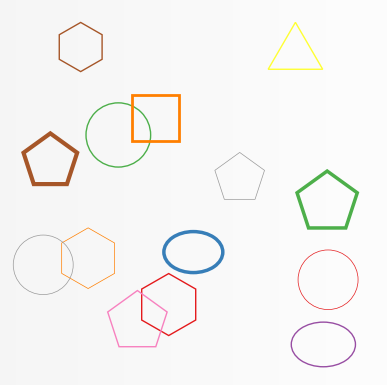[{"shape": "circle", "thickness": 0.5, "radius": 0.39, "center": [0.847, 0.273]}, {"shape": "hexagon", "thickness": 1, "radius": 0.4, "center": [0.435, 0.209]}, {"shape": "oval", "thickness": 2.5, "radius": 0.38, "center": [0.499, 0.345]}, {"shape": "pentagon", "thickness": 2.5, "radius": 0.41, "center": [0.844, 0.474]}, {"shape": "circle", "thickness": 1, "radius": 0.42, "center": [0.305, 0.649]}, {"shape": "oval", "thickness": 1, "radius": 0.41, "center": [0.834, 0.105]}, {"shape": "square", "thickness": 2, "radius": 0.3, "center": [0.401, 0.694]}, {"shape": "hexagon", "thickness": 0.5, "radius": 0.39, "center": [0.227, 0.329]}, {"shape": "triangle", "thickness": 1, "radius": 0.41, "center": [0.762, 0.861]}, {"shape": "hexagon", "thickness": 1, "radius": 0.32, "center": [0.208, 0.878]}, {"shape": "pentagon", "thickness": 3, "radius": 0.36, "center": [0.13, 0.581]}, {"shape": "pentagon", "thickness": 1, "radius": 0.4, "center": [0.355, 0.165]}, {"shape": "circle", "thickness": 0.5, "radius": 0.39, "center": [0.112, 0.312]}, {"shape": "pentagon", "thickness": 0.5, "radius": 0.34, "center": [0.619, 0.537]}]